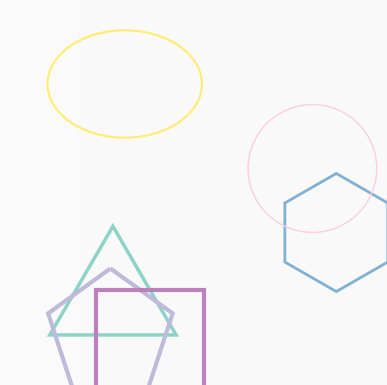[{"shape": "triangle", "thickness": 2.5, "radius": 0.94, "center": [0.291, 0.224]}, {"shape": "pentagon", "thickness": 3, "radius": 0.84, "center": [0.285, 0.134]}, {"shape": "hexagon", "thickness": 2, "radius": 0.77, "center": [0.868, 0.396]}, {"shape": "circle", "thickness": 1, "radius": 0.83, "center": [0.806, 0.562]}, {"shape": "square", "thickness": 3, "radius": 0.7, "center": [0.388, 0.107]}, {"shape": "oval", "thickness": 1.5, "radius": 1.0, "center": [0.322, 0.782]}]